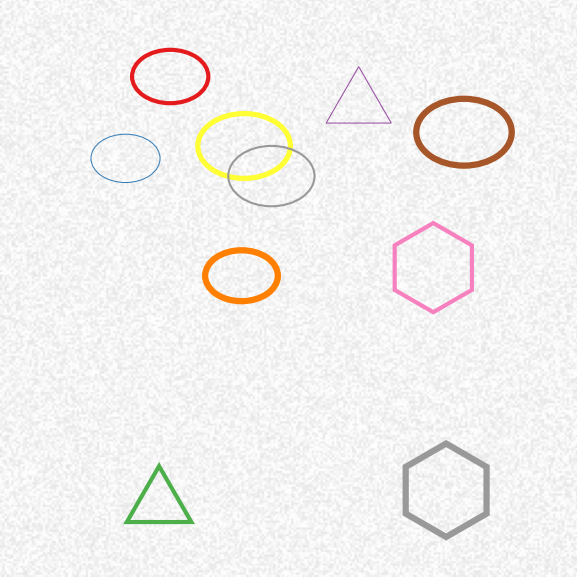[{"shape": "oval", "thickness": 2, "radius": 0.33, "center": [0.295, 0.867]}, {"shape": "oval", "thickness": 0.5, "radius": 0.3, "center": [0.217, 0.725]}, {"shape": "triangle", "thickness": 2, "radius": 0.32, "center": [0.275, 0.127]}, {"shape": "triangle", "thickness": 0.5, "radius": 0.33, "center": [0.621, 0.819]}, {"shape": "oval", "thickness": 3, "radius": 0.31, "center": [0.418, 0.522]}, {"shape": "oval", "thickness": 2.5, "radius": 0.4, "center": [0.423, 0.746]}, {"shape": "oval", "thickness": 3, "radius": 0.41, "center": [0.803, 0.77]}, {"shape": "hexagon", "thickness": 2, "radius": 0.39, "center": [0.75, 0.536]}, {"shape": "hexagon", "thickness": 3, "radius": 0.4, "center": [0.773, 0.15]}, {"shape": "oval", "thickness": 1, "radius": 0.37, "center": [0.47, 0.694]}]